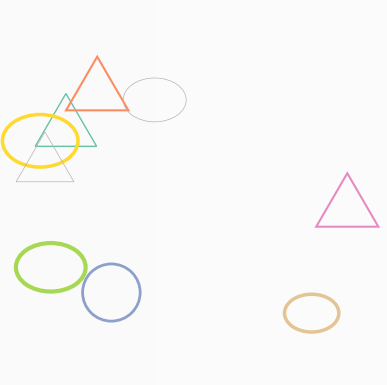[{"shape": "triangle", "thickness": 1, "radius": 0.46, "center": [0.17, 0.666]}, {"shape": "triangle", "thickness": 1.5, "radius": 0.46, "center": [0.251, 0.76]}, {"shape": "circle", "thickness": 2, "radius": 0.37, "center": [0.287, 0.24]}, {"shape": "triangle", "thickness": 1.5, "radius": 0.46, "center": [0.896, 0.457]}, {"shape": "oval", "thickness": 3, "radius": 0.45, "center": [0.131, 0.306]}, {"shape": "oval", "thickness": 2.5, "radius": 0.49, "center": [0.104, 0.634]}, {"shape": "oval", "thickness": 2.5, "radius": 0.35, "center": [0.804, 0.187]}, {"shape": "triangle", "thickness": 0.5, "radius": 0.43, "center": [0.116, 0.571]}, {"shape": "oval", "thickness": 0.5, "radius": 0.41, "center": [0.399, 0.74]}]